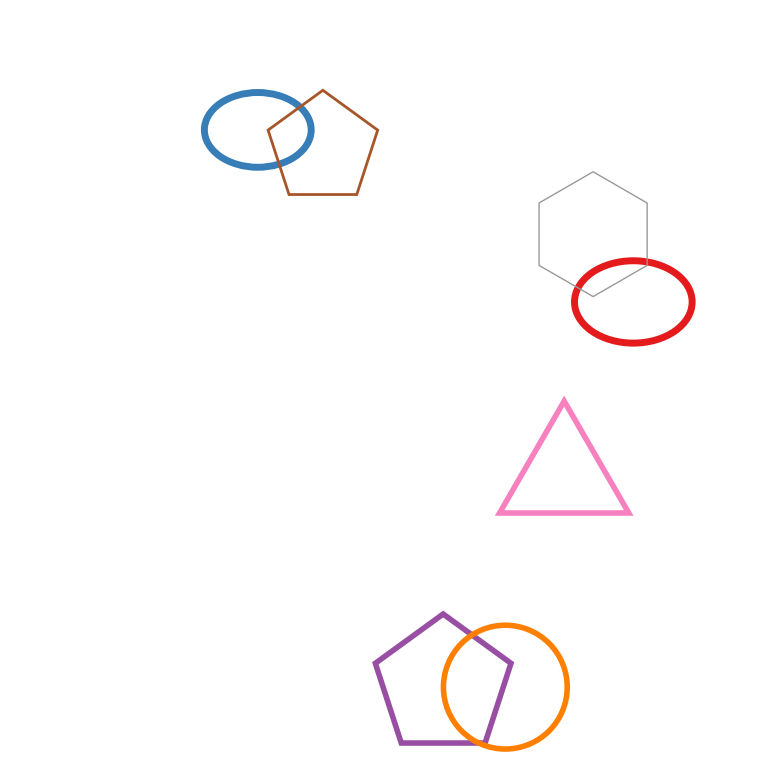[{"shape": "oval", "thickness": 2.5, "radius": 0.38, "center": [0.822, 0.608]}, {"shape": "oval", "thickness": 2.5, "radius": 0.35, "center": [0.335, 0.831]}, {"shape": "pentagon", "thickness": 2, "radius": 0.46, "center": [0.576, 0.11]}, {"shape": "circle", "thickness": 2, "radius": 0.4, "center": [0.656, 0.108]}, {"shape": "pentagon", "thickness": 1, "radius": 0.37, "center": [0.419, 0.808]}, {"shape": "triangle", "thickness": 2, "radius": 0.48, "center": [0.733, 0.382]}, {"shape": "hexagon", "thickness": 0.5, "radius": 0.41, "center": [0.77, 0.696]}]